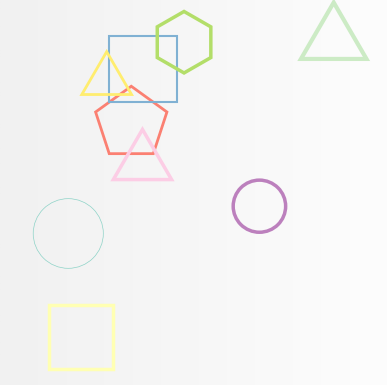[{"shape": "circle", "thickness": 0.5, "radius": 0.45, "center": [0.176, 0.394]}, {"shape": "square", "thickness": 2.5, "radius": 0.42, "center": [0.209, 0.124]}, {"shape": "pentagon", "thickness": 2, "radius": 0.48, "center": [0.339, 0.679]}, {"shape": "square", "thickness": 1.5, "radius": 0.43, "center": [0.369, 0.821]}, {"shape": "hexagon", "thickness": 2.5, "radius": 0.4, "center": [0.475, 0.89]}, {"shape": "triangle", "thickness": 2.5, "radius": 0.43, "center": [0.368, 0.577]}, {"shape": "circle", "thickness": 2.5, "radius": 0.34, "center": [0.669, 0.464]}, {"shape": "triangle", "thickness": 3, "radius": 0.49, "center": [0.861, 0.896]}, {"shape": "triangle", "thickness": 2, "radius": 0.37, "center": [0.275, 0.792]}]